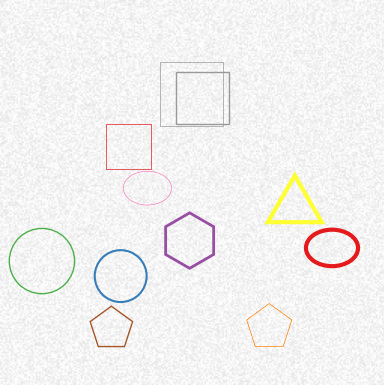[{"shape": "square", "thickness": 0.5, "radius": 0.29, "center": [0.334, 0.619]}, {"shape": "oval", "thickness": 3, "radius": 0.34, "center": [0.862, 0.356]}, {"shape": "circle", "thickness": 1.5, "radius": 0.34, "center": [0.313, 0.283]}, {"shape": "circle", "thickness": 1, "radius": 0.42, "center": [0.109, 0.322]}, {"shape": "hexagon", "thickness": 2, "radius": 0.36, "center": [0.493, 0.375]}, {"shape": "pentagon", "thickness": 0.5, "radius": 0.31, "center": [0.699, 0.15]}, {"shape": "triangle", "thickness": 3, "radius": 0.4, "center": [0.766, 0.463]}, {"shape": "pentagon", "thickness": 1, "radius": 0.29, "center": [0.289, 0.147]}, {"shape": "oval", "thickness": 0.5, "radius": 0.31, "center": [0.383, 0.511]}, {"shape": "square", "thickness": 0.5, "radius": 0.41, "center": [0.497, 0.756]}, {"shape": "square", "thickness": 1, "radius": 0.34, "center": [0.526, 0.746]}]